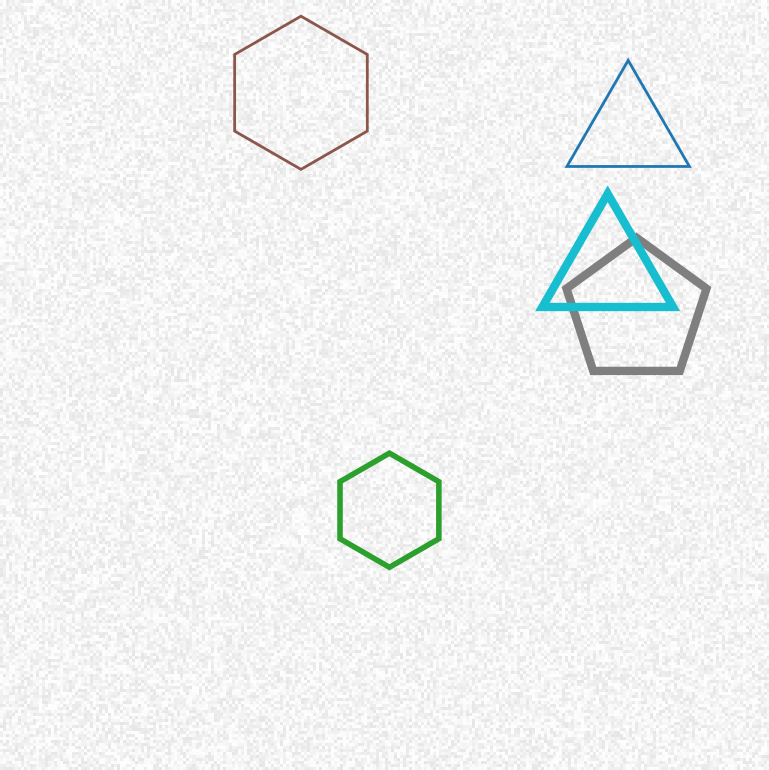[{"shape": "triangle", "thickness": 1, "radius": 0.46, "center": [0.816, 0.83]}, {"shape": "hexagon", "thickness": 2, "radius": 0.37, "center": [0.506, 0.337]}, {"shape": "hexagon", "thickness": 1, "radius": 0.5, "center": [0.391, 0.88]}, {"shape": "pentagon", "thickness": 3, "radius": 0.48, "center": [0.827, 0.596]}, {"shape": "triangle", "thickness": 3, "radius": 0.49, "center": [0.789, 0.65]}]